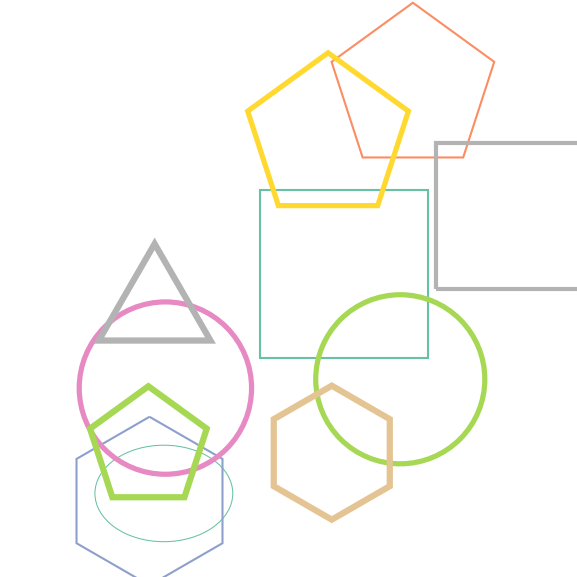[{"shape": "oval", "thickness": 0.5, "radius": 0.6, "center": [0.284, 0.145]}, {"shape": "square", "thickness": 1, "radius": 0.73, "center": [0.596, 0.525]}, {"shape": "pentagon", "thickness": 1, "radius": 0.74, "center": [0.715, 0.846]}, {"shape": "hexagon", "thickness": 1, "radius": 0.73, "center": [0.259, 0.131]}, {"shape": "circle", "thickness": 2.5, "radius": 0.75, "center": [0.286, 0.327]}, {"shape": "pentagon", "thickness": 3, "radius": 0.53, "center": [0.257, 0.224]}, {"shape": "circle", "thickness": 2.5, "radius": 0.73, "center": [0.693, 0.342]}, {"shape": "pentagon", "thickness": 2.5, "radius": 0.73, "center": [0.568, 0.761]}, {"shape": "hexagon", "thickness": 3, "radius": 0.58, "center": [0.574, 0.215]}, {"shape": "triangle", "thickness": 3, "radius": 0.56, "center": [0.268, 0.465]}, {"shape": "square", "thickness": 2, "radius": 0.63, "center": [0.882, 0.625]}]